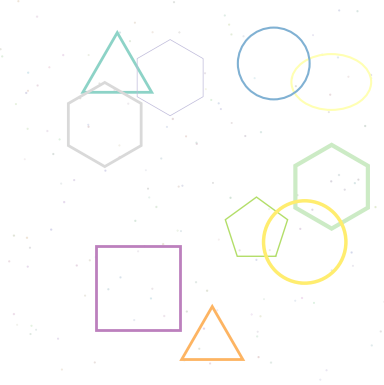[{"shape": "triangle", "thickness": 2, "radius": 0.52, "center": [0.305, 0.812]}, {"shape": "oval", "thickness": 1.5, "radius": 0.52, "center": [0.86, 0.787]}, {"shape": "hexagon", "thickness": 0.5, "radius": 0.49, "center": [0.442, 0.798]}, {"shape": "circle", "thickness": 1.5, "radius": 0.47, "center": [0.711, 0.835]}, {"shape": "triangle", "thickness": 2, "radius": 0.46, "center": [0.551, 0.112]}, {"shape": "pentagon", "thickness": 1, "radius": 0.43, "center": [0.666, 0.403]}, {"shape": "hexagon", "thickness": 2, "radius": 0.55, "center": [0.272, 0.677]}, {"shape": "square", "thickness": 2, "radius": 0.55, "center": [0.358, 0.253]}, {"shape": "hexagon", "thickness": 3, "radius": 0.54, "center": [0.861, 0.515]}, {"shape": "circle", "thickness": 2.5, "radius": 0.53, "center": [0.792, 0.371]}]